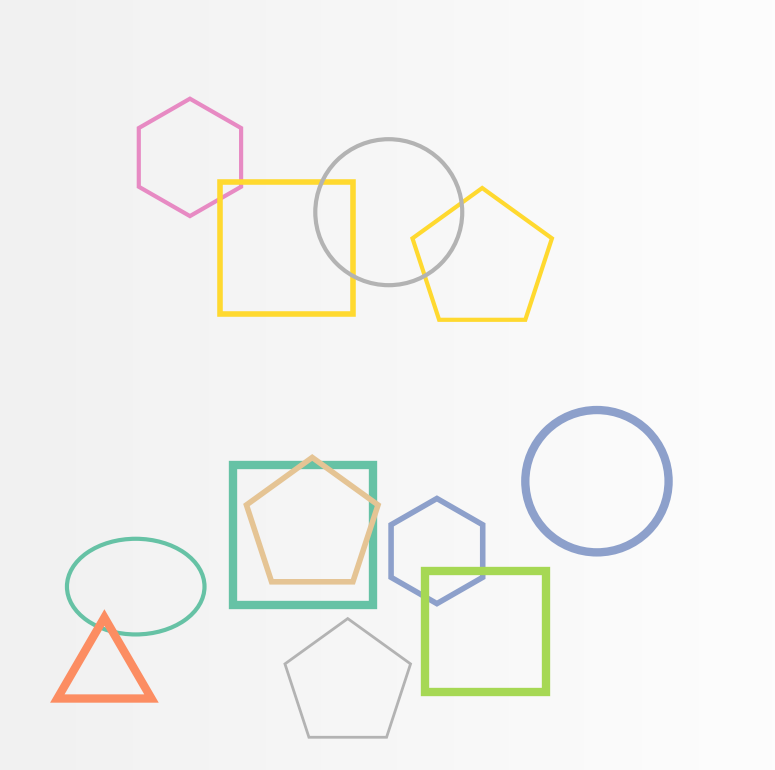[{"shape": "square", "thickness": 3, "radius": 0.45, "center": [0.391, 0.305]}, {"shape": "oval", "thickness": 1.5, "radius": 0.44, "center": [0.175, 0.238]}, {"shape": "triangle", "thickness": 3, "radius": 0.35, "center": [0.135, 0.128]}, {"shape": "circle", "thickness": 3, "radius": 0.46, "center": [0.77, 0.375]}, {"shape": "hexagon", "thickness": 2, "radius": 0.34, "center": [0.564, 0.284]}, {"shape": "hexagon", "thickness": 1.5, "radius": 0.38, "center": [0.245, 0.796]}, {"shape": "square", "thickness": 3, "radius": 0.39, "center": [0.626, 0.18]}, {"shape": "pentagon", "thickness": 1.5, "radius": 0.47, "center": [0.622, 0.661]}, {"shape": "square", "thickness": 2, "radius": 0.43, "center": [0.37, 0.678]}, {"shape": "pentagon", "thickness": 2, "radius": 0.45, "center": [0.403, 0.317]}, {"shape": "pentagon", "thickness": 1, "radius": 0.43, "center": [0.449, 0.111]}, {"shape": "circle", "thickness": 1.5, "radius": 0.47, "center": [0.502, 0.724]}]